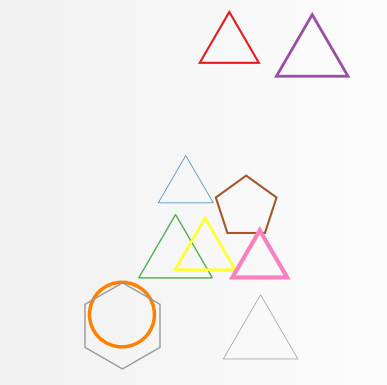[{"shape": "triangle", "thickness": 1.5, "radius": 0.44, "center": [0.592, 0.881]}, {"shape": "triangle", "thickness": 0.5, "radius": 0.41, "center": [0.479, 0.514]}, {"shape": "triangle", "thickness": 1, "radius": 0.55, "center": [0.453, 0.333]}, {"shape": "triangle", "thickness": 2, "radius": 0.53, "center": [0.806, 0.855]}, {"shape": "circle", "thickness": 2.5, "radius": 0.42, "center": [0.315, 0.183]}, {"shape": "triangle", "thickness": 2, "radius": 0.45, "center": [0.529, 0.344]}, {"shape": "pentagon", "thickness": 1.5, "radius": 0.41, "center": [0.635, 0.461]}, {"shape": "triangle", "thickness": 3, "radius": 0.41, "center": [0.67, 0.32]}, {"shape": "triangle", "thickness": 0.5, "radius": 0.56, "center": [0.672, 0.123]}, {"shape": "hexagon", "thickness": 1, "radius": 0.56, "center": [0.316, 0.154]}]